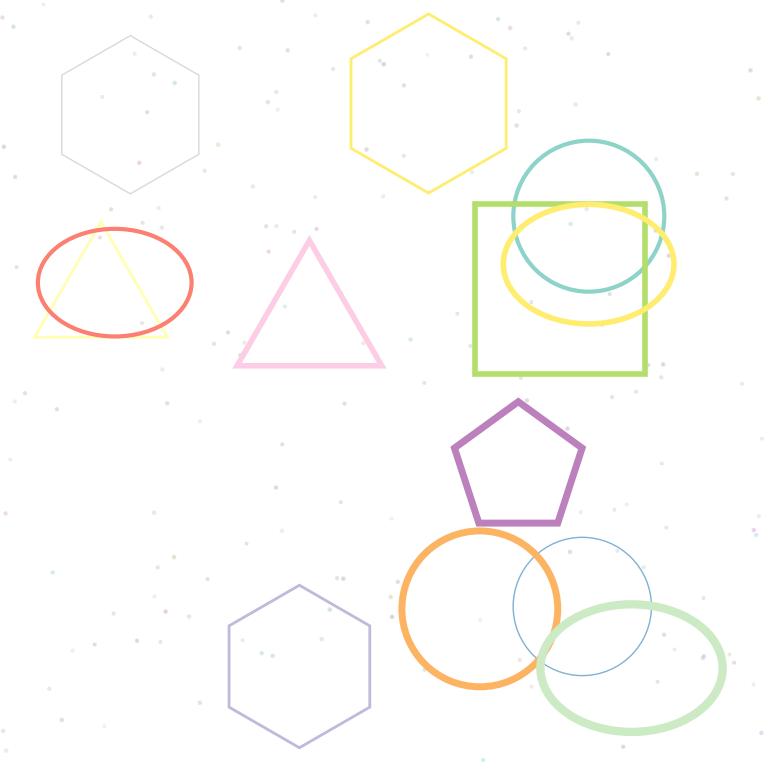[{"shape": "circle", "thickness": 1.5, "radius": 0.49, "center": [0.765, 0.719]}, {"shape": "triangle", "thickness": 1, "radius": 0.5, "center": [0.131, 0.612]}, {"shape": "hexagon", "thickness": 1, "radius": 0.53, "center": [0.389, 0.134]}, {"shape": "oval", "thickness": 1.5, "radius": 0.5, "center": [0.149, 0.633]}, {"shape": "circle", "thickness": 0.5, "radius": 0.45, "center": [0.756, 0.212]}, {"shape": "circle", "thickness": 2.5, "radius": 0.51, "center": [0.623, 0.209]}, {"shape": "square", "thickness": 2, "radius": 0.55, "center": [0.728, 0.625]}, {"shape": "triangle", "thickness": 2, "radius": 0.54, "center": [0.402, 0.579]}, {"shape": "hexagon", "thickness": 0.5, "radius": 0.51, "center": [0.169, 0.851]}, {"shape": "pentagon", "thickness": 2.5, "radius": 0.44, "center": [0.673, 0.391]}, {"shape": "oval", "thickness": 3, "radius": 0.59, "center": [0.82, 0.132]}, {"shape": "oval", "thickness": 2, "radius": 0.55, "center": [0.764, 0.657]}, {"shape": "hexagon", "thickness": 1, "radius": 0.58, "center": [0.557, 0.866]}]